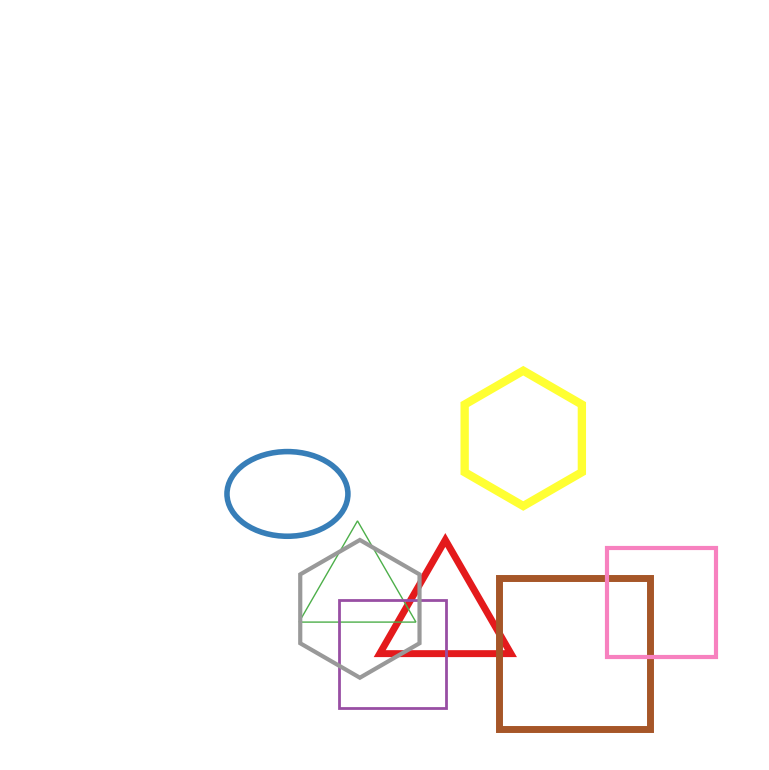[{"shape": "triangle", "thickness": 2.5, "radius": 0.49, "center": [0.578, 0.2]}, {"shape": "oval", "thickness": 2, "radius": 0.39, "center": [0.373, 0.359]}, {"shape": "triangle", "thickness": 0.5, "radius": 0.44, "center": [0.464, 0.236]}, {"shape": "square", "thickness": 1, "radius": 0.35, "center": [0.51, 0.151]}, {"shape": "hexagon", "thickness": 3, "radius": 0.44, "center": [0.68, 0.431]}, {"shape": "square", "thickness": 2.5, "radius": 0.49, "center": [0.746, 0.151]}, {"shape": "square", "thickness": 1.5, "radius": 0.35, "center": [0.859, 0.217]}, {"shape": "hexagon", "thickness": 1.5, "radius": 0.45, "center": [0.467, 0.209]}]